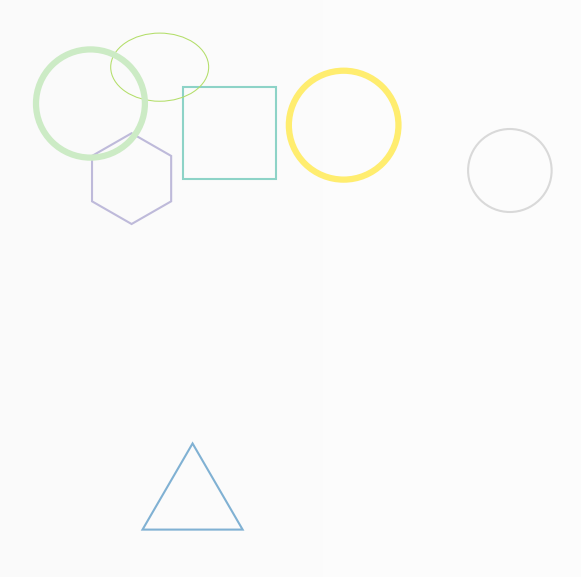[{"shape": "square", "thickness": 1, "radius": 0.4, "center": [0.395, 0.769]}, {"shape": "hexagon", "thickness": 1, "radius": 0.39, "center": [0.226, 0.69]}, {"shape": "triangle", "thickness": 1, "radius": 0.5, "center": [0.331, 0.132]}, {"shape": "oval", "thickness": 0.5, "radius": 0.42, "center": [0.275, 0.883]}, {"shape": "circle", "thickness": 1, "radius": 0.36, "center": [0.877, 0.704]}, {"shape": "circle", "thickness": 3, "radius": 0.47, "center": [0.156, 0.82]}, {"shape": "circle", "thickness": 3, "radius": 0.47, "center": [0.591, 0.782]}]